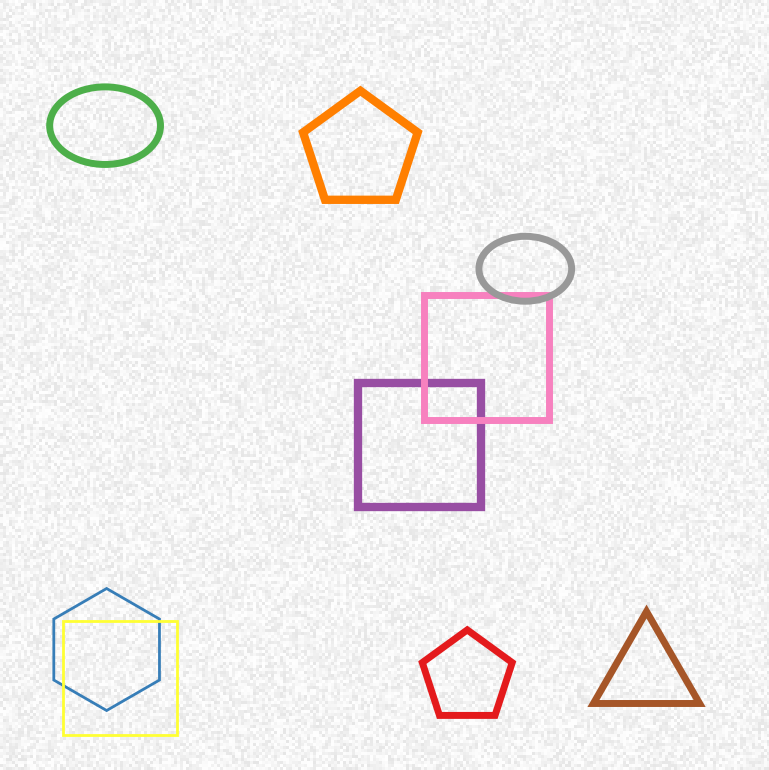[{"shape": "pentagon", "thickness": 2.5, "radius": 0.31, "center": [0.607, 0.121]}, {"shape": "hexagon", "thickness": 1, "radius": 0.4, "center": [0.138, 0.156]}, {"shape": "oval", "thickness": 2.5, "radius": 0.36, "center": [0.136, 0.837]}, {"shape": "square", "thickness": 3, "radius": 0.4, "center": [0.545, 0.422]}, {"shape": "pentagon", "thickness": 3, "radius": 0.39, "center": [0.468, 0.804]}, {"shape": "square", "thickness": 1, "radius": 0.37, "center": [0.156, 0.119]}, {"shape": "triangle", "thickness": 2.5, "radius": 0.4, "center": [0.84, 0.126]}, {"shape": "square", "thickness": 2.5, "radius": 0.41, "center": [0.632, 0.536]}, {"shape": "oval", "thickness": 2.5, "radius": 0.3, "center": [0.682, 0.651]}]